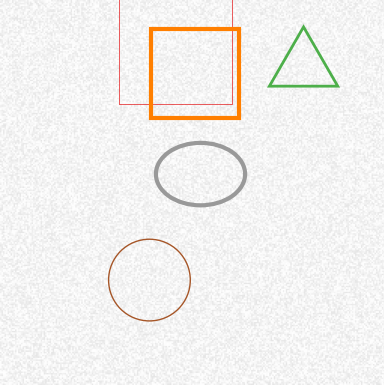[{"shape": "square", "thickness": 0.5, "radius": 0.74, "center": [0.456, 0.876]}, {"shape": "triangle", "thickness": 2, "radius": 0.51, "center": [0.788, 0.827]}, {"shape": "square", "thickness": 3, "radius": 0.57, "center": [0.507, 0.809]}, {"shape": "circle", "thickness": 1, "radius": 0.53, "center": [0.388, 0.273]}, {"shape": "oval", "thickness": 3, "radius": 0.58, "center": [0.521, 0.548]}]